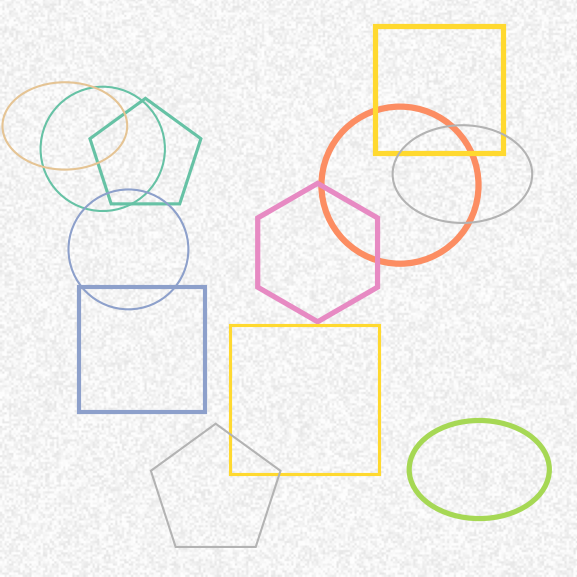[{"shape": "pentagon", "thickness": 1.5, "radius": 0.5, "center": [0.252, 0.728]}, {"shape": "circle", "thickness": 1, "radius": 0.54, "center": [0.178, 0.741]}, {"shape": "circle", "thickness": 3, "radius": 0.68, "center": [0.693, 0.679]}, {"shape": "circle", "thickness": 1, "radius": 0.52, "center": [0.222, 0.567]}, {"shape": "square", "thickness": 2, "radius": 0.54, "center": [0.246, 0.394]}, {"shape": "hexagon", "thickness": 2.5, "radius": 0.6, "center": [0.55, 0.562]}, {"shape": "oval", "thickness": 2.5, "radius": 0.61, "center": [0.83, 0.186]}, {"shape": "square", "thickness": 2.5, "radius": 0.55, "center": [0.76, 0.844]}, {"shape": "square", "thickness": 1.5, "radius": 0.64, "center": [0.527, 0.307]}, {"shape": "oval", "thickness": 1, "radius": 0.54, "center": [0.112, 0.781]}, {"shape": "oval", "thickness": 1, "radius": 0.6, "center": [0.801, 0.698]}, {"shape": "pentagon", "thickness": 1, "radius": 0.59, "center": [0.373, 0.147]}]